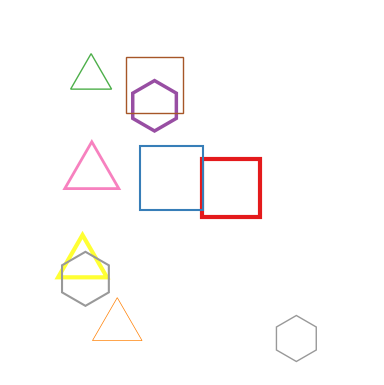[{"shape": "square", "thickness": 3, "radius": 0.38, "center": [0.6, 0.511]}, {"shape": "square", "thickness": 1.5, "radius": 0.41, "center": [0.446, 0.537]}, {"shape": "triangle", "thickness": 1, "radius": 0.31, "center": [0.237, 0.799]}, {"shape": "hexagon", "thickness": 2.5, "radius": 0.33, "center": [0.401, 0.725]}, {"shape": "triangle", "thickness": 0.5, "radius": 0.37, "center": [0.305, 0.153]}, {"shape": "triangle", "thickness": 3, "radius": 0.37, "center": [0.214, 0.316]}, {"shape": "square", "thickness": 1, "radius": 0.37, "center": [0.402, 0.779]}, {"shape": "triangle", "thickness": 2, "radius": 0.41, "center": [0.238, 0.551]}, {"shape": "hexagon", "thickness": 1.5, "radius": 0.35, "center": [0.222, 0.276]}, {"shape": "hexagon", "thickness": 1, "radius": 0.3, "center": [0.77, 0.121]}]